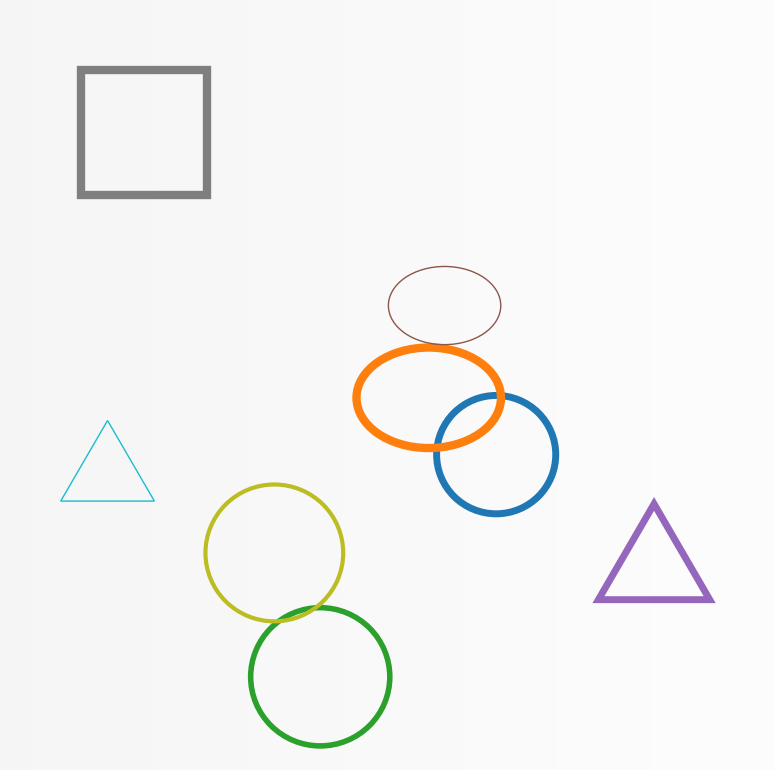[{"shape": "circle", "thickness": 2.5, "radius": 0.38, "center": [0.64, 0.41]}, {"shape": "oval", "thickness": 3, "radius": 0.47, "center": [0.553, 0.483]}, {"shape": "circle", "thickness": 2, "radius": 0.45, "center": [0.413, 0.121]}, {"shape": "triangle", "thickness": 2.5, "radius": 0.41, "center": [0.844, 0.263]}, {"shape": "oval", "thickness": 0.5, "radius": 0.36, "center": [0.574, 0.603]}, {"shape": "square", "thickness": 3, "radius": 0.41, "center": [0.186, 0.828]}, {"shape": "circle", "thickness": 1.5, "radius": 0.44, "center": [0.354, 0.282]}, {"shape": "triangle", "thickness": 0.5, "radius": 0.35, "center": [0.139, 0.384]}]